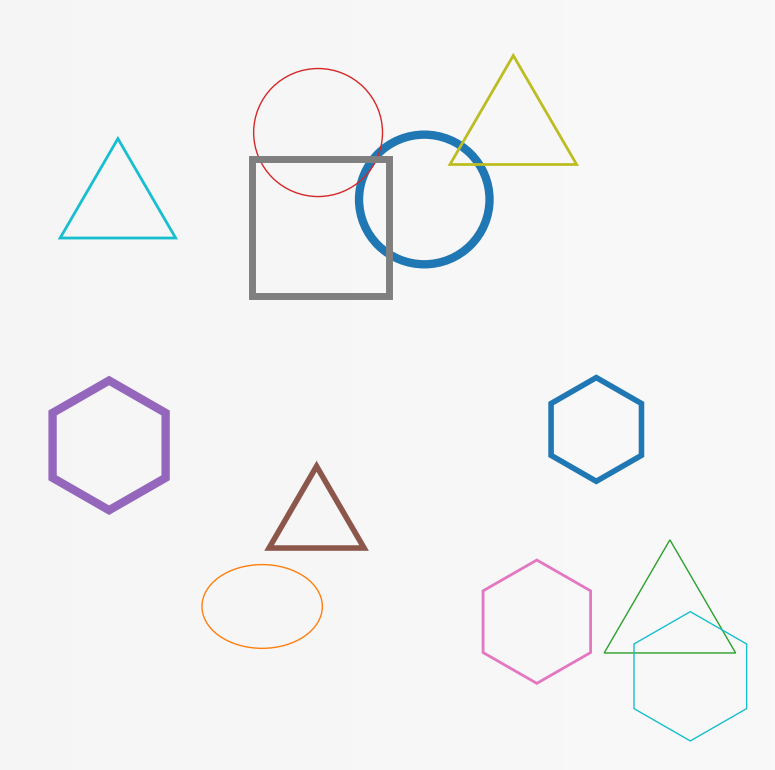[{"shape": "hexagon", "thickness": 2, "radius": 0.34, "center": [0.769, 0.442]}, {"shape": "circle", "thickness": 3, "radius": 0.42, "center": [0.547, 0.741]}, {"shape": "oval", "thickness": 0.5, "radius": 0.39, "center": [0.338, 0.212]}, {"shape": "triangle", "thickness": 0.5, "radius": 0.49, "center": [0.864, 0.201]}, {"shape": "circle", "thickness": 0.5, "radius": 0.42, "center": [0.41, 0.828]}, {"shape": "hexagon", "thickness": 3, "radius": 0.42, "center": [0.141, 0.422]}, {"shape": "triangle", "thickness": 2, "radius": 0.35, "center": [0.408, 0.324]}, {"shape": "hexagon", "thickness": 1, "radius": 0.4, "center": [0.693, 0.193]}, {"shape": "square", "thickness": 2.5, "radius": 0.44, "center": [0.414, 0.705]}, {"shape": "triangle", "thickness": 1, "radius": 0.47, "center": [0.662, 0.834]}, {"shape": "triangle", "thickness": 1, "radius": 0.43, "center": [0.152, 0.734]}, {"shape": "hexagon", "thickness": 0.5, "radius": 0.42, "center": [0.891, 0.122]}]